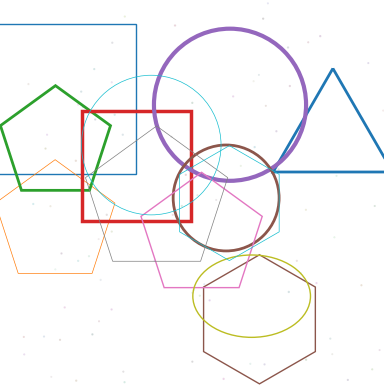[{"shape": "triangle", "thickness": 2, "radius": 0.9, "center": [0.865, 0.643]}, {"shape": "square", "thickness": 1, "radius": 0.98, "center": [0.157, 0.742]}, {"shape": "pentagon", "thickness": 0.5, "radius": 0.82, "center": [0.143, 0.422]}, {"shape": "pentagon", "thickness": 2, "radius": 0.75, "center": [0.144, 0.627]}, {"shape": "square", "thickness": 2.5, "radius": 0.71, "center": [0.354, 0.569]}, {"shape": "circle", "thickness": 3, "radius": 0.99, "center": [0.597, 0.728]}, {"shape": "hexagon", "thickness": 1, "radius": 0.84, "center": [0.674, 0.171]}, {"shape": "circle", "thickness": 2, "radius": 0.69, "center": [0.587, 0.486]}, {"shape": "pentagon", "thickness": 1, "radius": 0.83, "center": [0.524, 0.387]}, {"shape": "pentagon", "thickness": 0.5, "radius": 0.97, "center": [0.407, 0.479]}, {"shape": "oval", "thickness": 1, "radius": 0.76, "center": [0.654, 0.231]}, {"shape": "circle", "thickness": 0.5, "radius": 0.91, "center": [0.393, 0.623]}, {"shape": "hexagon", "thickness": 0.5, "radius": 0.75, "center": [0.596, 0.472]}]